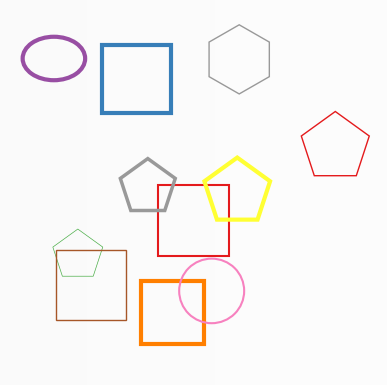[{"shape": "pentagon", "thickness": 1, "radius": 0.46, "center": [0.865, 0.618]}, {"shape": "square", "thickness": 1.5, "radius": 0.46, "center": [0.499, 0.428]}, {"shape": "square", "thickness": 3, "radius": 0.44, "center": [0.352, 0.794]}, {"shape": "pentagon", "thickness": 0.5, "radius": 0.34, "center": [0.201, 0.337]}, {"shape": "oval", "thickness": 3, "radius": 0.4, "center": [0.139, 0.848]}, {"shape": "square", "thickness": 3, "radius": 0.41, "center": [0.445, 0.188]}, {"shape": "pentagon", "thickness": 3, "radius": 0.45, "center": [0.612, 0.502]}, {"shape": "square", "thickness": 1, "radius": 0.45, "center": [0.235, 0.259]}, {"shape": "circle", "thickness": 1.5, "radius": 0.42, "center": [0.546, 0.244]}, {"shape": "pentagon", "thickness": 2.5, "radius": 0.37, "center": [0.381, 0.514]}, {"shape": "hexagon", "thickness": 1, "radius": 0.45, "center": [0.617, 0.846]}]